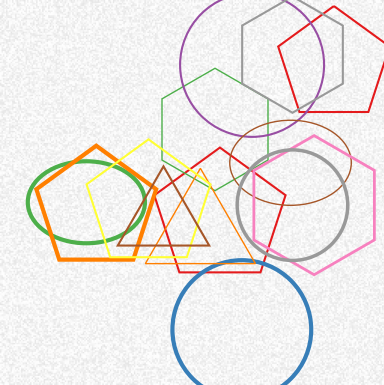[{"shape": "pentagon", "thickness": 1.5, "radius": 0.76, "center": [0.867, 0.832]}, {"shape": "pentagon", "thickness": 1.5, "radius": 0.9, "center": [0.571, 0.438]}, {"shape": "circle", "thickness": 3, "radius": 0.9, "center": [0.628, 0.144]}, {"shape": "hexagon", "thickness": 1, "radius": 0.79, "center": [0.558, 0.664]}, {"shape": "oval", "thickness": 3, "radius": 0.76, "center": [0.224, 0.475]}, {"shape": "circle", "thickness": 1.5, "radius": 0.94, "center": [0.655, 0.831]}, {"shape": "triangle", "thickness": 1, "radius": 0.83, "center": [0.52, 0.398]}, {"shape": "pentagon", "thickness": 3, "radius": 0.82, "center": [0.25, 0.458]}, {"shape": "pentagon", "thickness": 1.5, "radius": 0.85, "center": [0.386, 0.469]}, {"shape": "triangle", "thickness": 1.5, "radius": 0.69, "center": [0.425, 0.431]}, {"shape": "oval", "thickness": 1, "radius": 0.79, "center": [0.755, 0.577]}, {"shape": "hexagon", "thickness": 2, "radius": 0.9, "center": [0.816, 0.467]}, {"shape": "hexagon", "thickness": 1.5, "radius": 0.75, "center": [0.76, 0.858]}, {"shape": "circle", "thickness": 2.5, "radius": 0.72, "center": [0.76, 0.467]}]